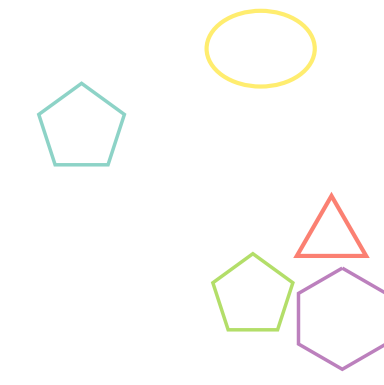[{"shape": "pentagon", "thickness": 2.5, "radius": 0.58, "center": [0.212, 0.667]}, {"shape": "triangle", "thickness": 3, "radius": 0.52, "center": [0.861, 0.387]}, {"shape": "pentagon", "thickness": 2.5, "radius": 0.55, "center": [0.657, 0.232]}, {"shape": "hexagon", "thickness": 2.5, "radius": 0.66, "center": [0.889, 0.172]}, {"shape": "oval", "thickness": 3, "radius": 0.7, "center": [0.677, 0.874]}]